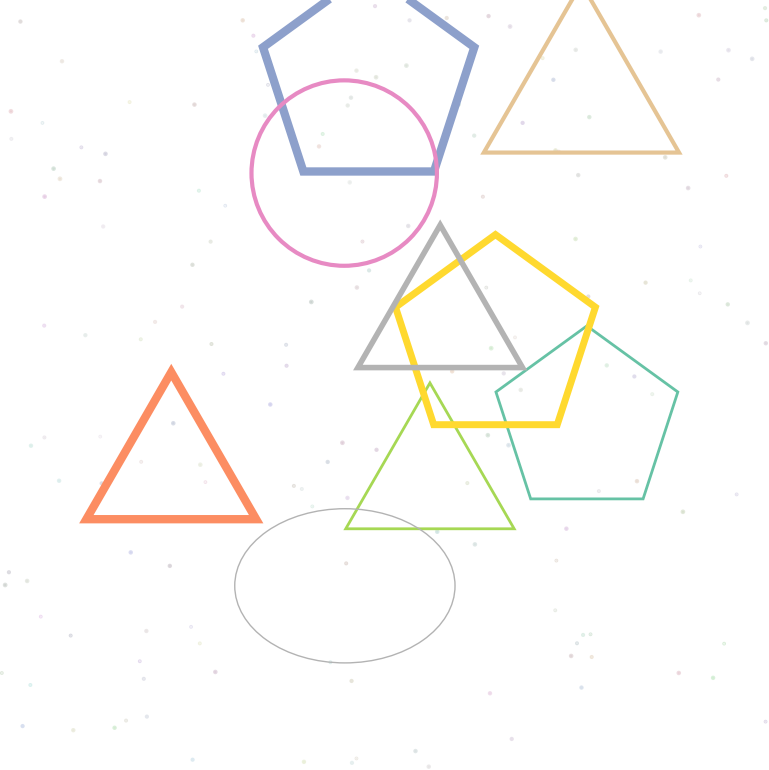[{"shape": "pentagon", "thickness": 1, "radius": 0.62, "center": [0.762, 0.453]}, {"shape": "triangle", "thickness": 3, "radius": 0.64, "center": [0.222, 0.389]}, {"shape": "pentagon", "thickness": 3, "radius": 0.72, "center": [0.479, 0.894]}, {"shape": "circle", "thickness": 1.5, "radius": 0.6, "center": [0.447, 0.775]}, {"shape": "triangle", "thickness": 1, "radius": 0.63, "center": [0.558, 0.376]}, {"shape": "pentagon", "thickness": 2.5, "radius": 0.68, "center": [0.643, 0.559]}, {"shape": "triangle", "thickness": 1.5, "radius": 0.73, "center": [0.755, 0.875]}, {"shape": "oval", "thickness": 0.5, "radius": 0.72, "center": [0.448, 0.239]}, {"shape": "triangle", "thickness": 2, "radius": 0.62, "center": [0.572, 0.584]}]